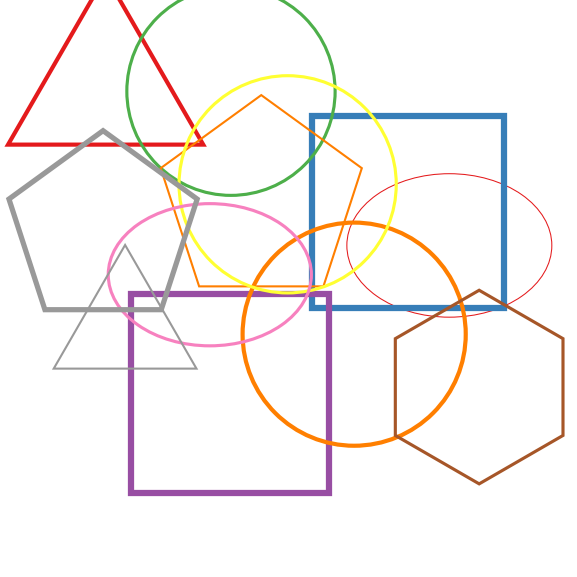[{"shape": "oval", "thickness": 0.5, "radius": 0.89, "center": [0.778, 0.574]}, {"shape": "triangle", "thickness": 2, "radius": 0.98, "center": [0.183, 0.846]}, {"shape": "square", "thickness": 3, "radius": 0.83, "center": [0.706, 0.632]}, {"shape": "circle", "thickness": 1.5, "radius": 0.9, "center": [0.4, 0.841]}, {"shape": "square", "thickness": 3, "radius": 0.86, "center": [0.398, 0.318]}, {"shape": "circle", "thickness": 2, "radius": 0.97, "center": [0.613, 0.42]}, {"shape": "pentagon", "thickness": 1, "radius": 0.92, "center": [0.452, 0.651]}, {"shape": "circle", "thickness": 1.5, "radius": 0.94, "center": [0.498, 0.68]}, {"shape": "hexagon", "thickness": 1.5, "radius": 0.84, "center": [0.83, 0.329]}, {"shape": "oval", "thickness": 1.5, "radius": 0.88, "center": [0.363, 0.523]}, {"shape": "triangle", "thickness": 1, "radius": 0.71, "center": [0.217, 0.432]}, {"shape": "pentagon", "thickness": 2.5, "radius": 0.86, "center": [0.178, 0.601]}]